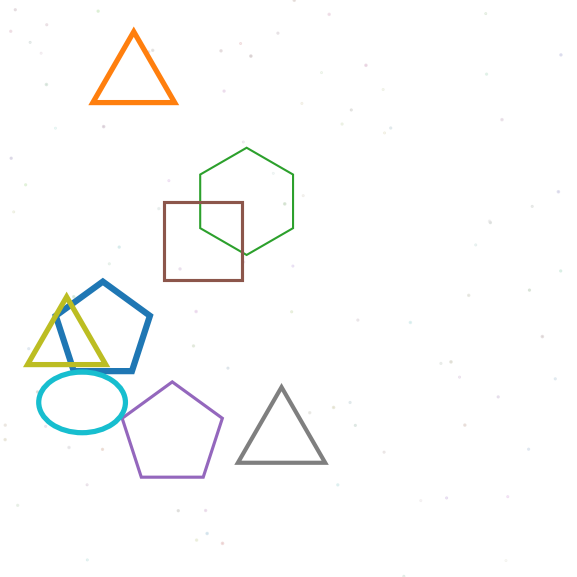[{"shape": "pentagon", "thickness": 3, "radius": 0.43, "center": [0.178, 0.426]}, {"shape": "triangle", "thickness": 2.5, "radius": 0.41, "center": [0.232, 0.862]}, {"shape": "hexagon", "thickness": 1, "radius": 0.46, "center": [0.427, 0.65]}, {"shape": "pentagon", "thickness": 1.5, "radius": 0.46, "center": [0.298, 0.247]}, {"shape": "square", "thickness": 1.5, "radius": 0.34, "center": [0.351, 0.581]}, {"shape": "triangle", "thickness": 2, "radius": 0.44, "center": [0.488, 0.241]}, {"shape": "triangle", "thickness": 2.5, "radius": 0.39, "center": [0.115, 0.407]}, {"shape": "oval", "thickness": 2.5, "radius": 0.38, "center": [0.142, 0.302]}]